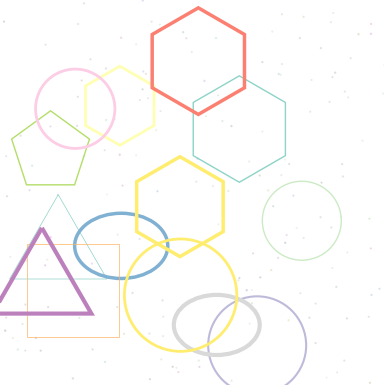[{"shape": "triangle", "thickness": 0.5, "radius": 0.73, "center": [0.151, 0.348]}, {"shape": "hexagon", "thickness": 1, "radius": 0.69, "center": [0.622, 0.665]}, {"shape": "hexagon", "thickness": 2, "radius": 0.51, "center": [0.311, 0.725]}, {"shape": "circle", "thickness": 1.5, "radius": 0.64, "center": [0.668, 0.103]}, {"shape": "hexagon", "thickness": 2.5, "radius": 0.69, "center": [0.515, 0.841]}, {"shape": "oval", "thickness": 2.5, "radius": 0.6, "center": [0.315, 0.361]}, {"shape": "square", "thickness": 0.5, "radius": 0.6, "center": [0.19, 0.245]}, {"shape": "pentagon", "thickness": 1, "radius": 0.53, "center": [0.131, 0.606]}, {"shape": "circle", "thickness": 2, "radius": 0.52, "center": [0.195, 0.718]}, {"shape": "oval", "thickness": 3, "radius": 0.56, "center": [0.563, 0.156]}, {"shape": "triangle", "thickness": 3, "radius": 0.74, "center": [0.109, 0.26]}, {"shape": "circle", "thickness": 1, "radius": 0.51, "center": [0.784, 0.427]}, {"shape": "circle", "thickness": 2, "radius": 0.73, "center": [0.469, 0.233]}, {"shape": "hexagon", "thickness": 2.5, "radius": 0.65, "center": [0.467, 0.463]}]